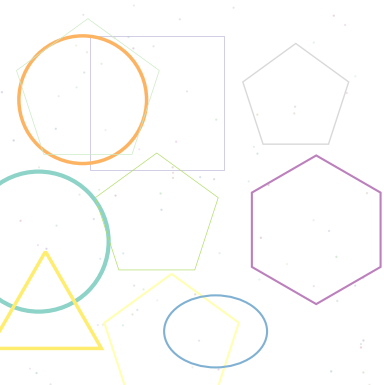[{"shape": "circle", "thickness": 3, "radius": 0.91, "center": [0.1, 0.372]}, {"shape": "pentagon", "thickness": 1.5, "radius": 0.92, "center": [0.446, 0.105]}, {"shape": "square", "thickness": 0.5, "radius": 0.87, "center": [0.407, 0.733]}, {"shape": "oval", "thickness": 1.5, "radius": 0.67, "center": [0.56, 0.139]}, {"shape": "circle", "thickness": 2.5, "radius": 0.83, "center": [0.215, 0.741]}, {"shape": "pentagon", "thickness": 0.5, "radius": 0.84, "center": [0.407, 0.435]}, {"shape": "pentagon", "thickness": 1, "radius": 0.72, "center": [0.768, 0.742]}, {"shape": "hexagon", "thickness": 1.5, "radius": 0.97, "center": [0.821, 0.403]}, {"shape": "pentagon", "thickness": 0.5, "radius": 0.97, "center": [0.228, 0.757]}, {"shape": "triangle", "thickness": 2.5, "radius": 0.84, "center": [0.118, 0.179]}]